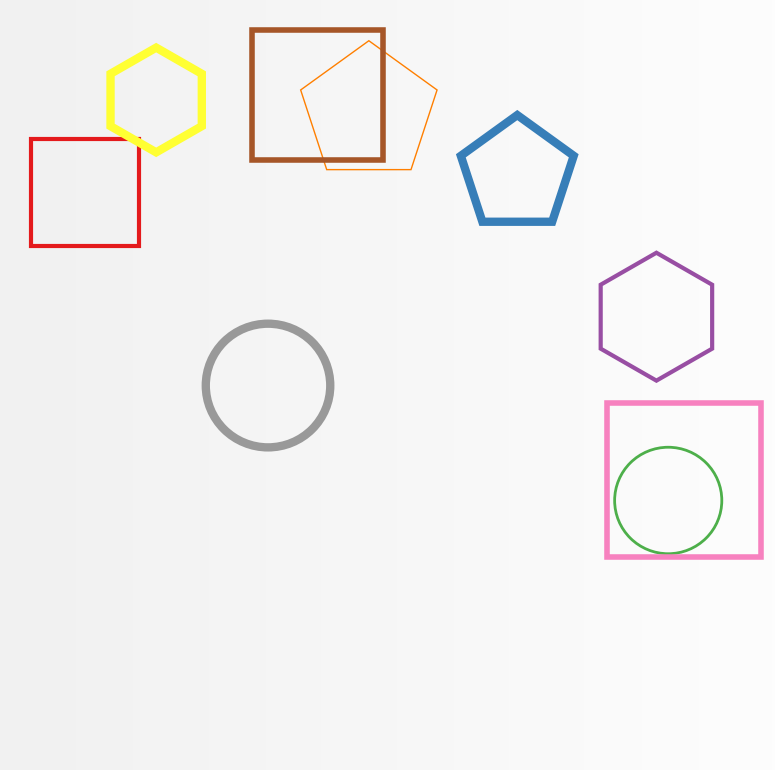[{"shape": "square", "thickness": 1.5, "radius": 0.35, "center": [0.109, 0.75]}, {"shape": "pentagon", "thickness": 3, "radius": 0.38, "center": [0.667, 0.774]}, {"shape": "circle", "thickness": 1, "radius": 0.35, "center": [0.862, 0.35]}, {"shape": "hexagon", "thickness": 1.5, "radius": 0.42, "center": [0.847, 0.589]}, {"shape": "pentagon", "thickness": 0.5, "radius": 0.46, "center": [0.476, 0.855]}, {"shape": "hexagon", "thickness": 3, "radius": 0.34, "center": [0.202, 0.87]}, {"shape": "square", "thickness": 2, "radius": 0.42, "center": [0.41, 0.876]}, {"shape": "square", "thickness": 2, "radius": 0.5, "center": [0.882, 0.377]}, {"shape": "circle", "thickness": 3, "radius": 0.4, "center": [0.346, 0.499]}]